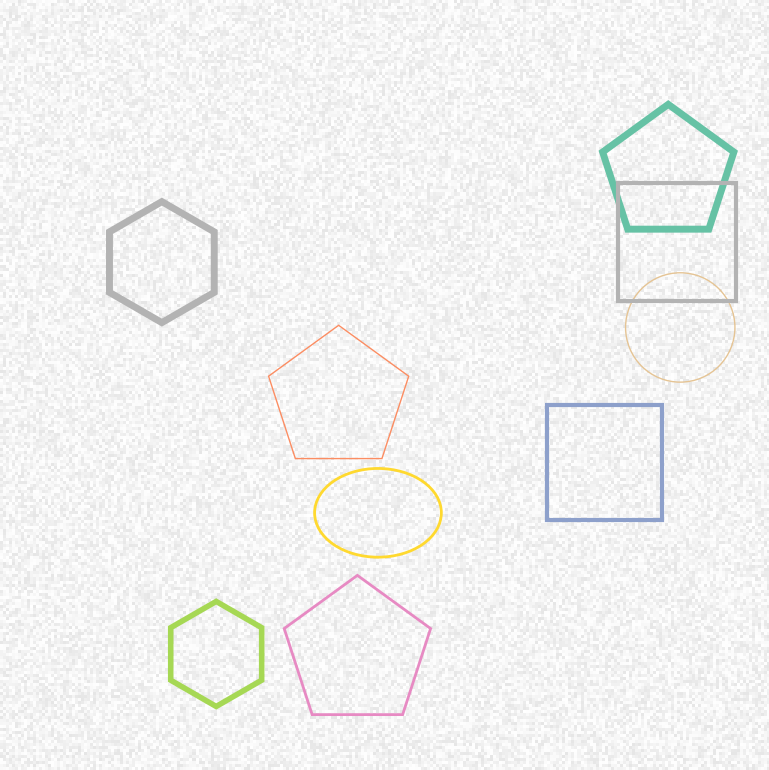[{"shape": "pentagon", "thickness": 2.5, "radius": 0.45, "center": [0.868, 0.775]}, {"shape": "pentagon", "thickness": 0.5, "radius": 0.48, "center": [0.44, 0.482]}, {"shape": "square", "thickness": 1.5, "radius": 0.37, "center": [0.785, 0.399]}, {"shape": "pentagon", "thickness": 1, "radius": 0.5, "center": [0.464, 0.153]}, {"shape": "hexagon", "thickness": 2, "radius": 0.34, "center": [0.281, 0.151]}, {"shape": "oval", "thickness": 1, "radius": 0.41, "center": [0.491, 0.334]}, {"shape": "circle", "thickness": 0.5, "radius": 0.36, "center": [0.883, 0.575]}, {"shape": "square", "thickness": 1.5, "radius": 0.38, "center": [0.879, 0.686]}, {"shape": "hexagon", "thickness": 2.5, "radius": 0.39, "center": [0.21, 0.66]}]